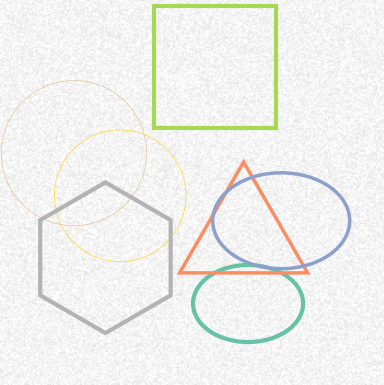[{"shape": "oval", "thickness": 3, "radius": 0.71, "center": [0.644, 0.212]}, {"shape": "triangle", "thickness": 2.5, "radius": 0.96, "center": [0.633, 0.387]}, {"shape": "oval", "thickness": 2.5, "radius": 0.89, "center": [0.73, 0.427]}, {"shape": "square", "thickness": 3, "radius": 0.79, "center": [0.559, 0.826]}, {"shape": "circle", "thickness": 0.5, "radius": 0.85, "center": [0.312, 0.492]}, {"shape": "circle", "thickness": 0.5, "radius": 0.94, "center": [0.192, 0.602]}, {"shape": "hexagon", "thickness": 3, "radius": 0.98, "center": [0.274, 0.331]}]